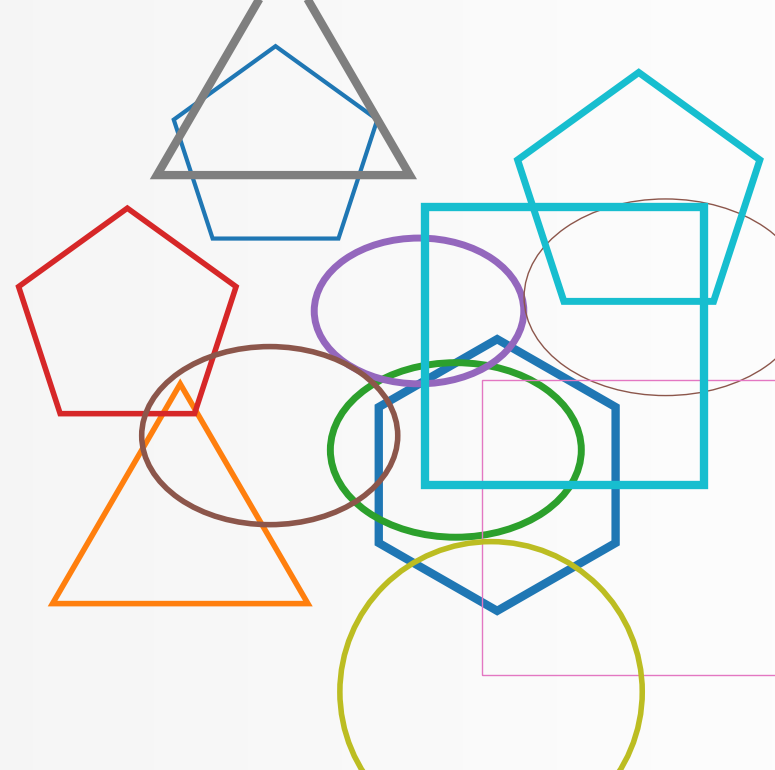[{"shape": "hexagon", "thickness": 3, "radius": 0.88, "center": [0.642, 0.383]}, {"shape": "pentagon", "thickness": 1.5, "radius": 0.69, "center": [0.356, 0.802]}, {"shape": "triangle", "thickness": 2, "radius": 0.95, "center": [0.233, 0.311]}, {"shape": "oval", "thickness": 2.5, "radius": 0.81, "center": [0.588, 0.416]}, {"shape": "pentagon", "thickness": 2, "radius": 0.74, "center": [0.164, 0.582]}, {"shape": "oval", "thickness": 2.5, "radius": 0.68, "center": [0.541, 0.596]}, {"shape": "oval", "thickness": 2, "radius": 0.83, "center": [0.348, 0.434]}, {"shape": "oval", "thickness": 0.5, "radius": 0.91, "center": [0.859, 0.614]}, {"shape": "square", "thickness": 0.5, "radius": 0.96, "center": [0.813, 0.315]}, {"shape": "triangle", "thickness": 3, "radius": 0.94, "center": [0.366, 0.867]}, {"shape": "circle", "thickness": 2, "radius": 0.98, "center": [0.634, 0.102]}, {"shape": "square", "thickness": 3, "radius": 0.9, "center": [0.729, 0.551]}, {"shape": "pentagon", "thickness": 2.5, "radius": 0.82, "center": [0.824, 0.742]}]